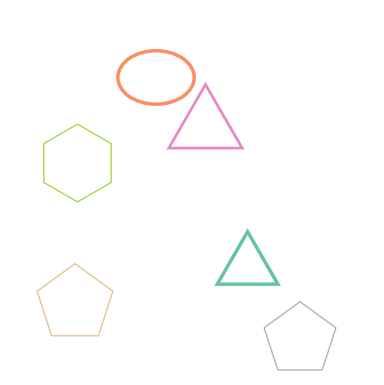[{"shape": "triangle", "thickness": 2.5, "radius": 0.45, "center": [0.643, 0.307]}, {"shape": "oval", "thickness": 2.5, "radius": 0.5, "center": [0.405, 0.799]}, {"shape": "triangle", "thickness": 2, "radius": 0.55, "center": [0.534, 0.67]}, {"shape": "hexagon", "thickness": 1, "radius": 0.5, "center": [0.201, 0.577]}, {"shape": "pentagon", "thickness": 1, "radius": 0.52, "center": [0.195, 0.212]}, {"shape": "pentagon", "thickness": 1, "radius": 0.49, "center": [0.779, 0.118]}]